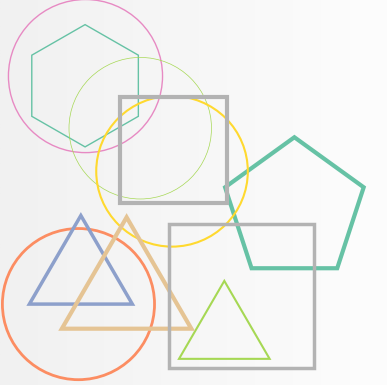[{"shape": "pentagon", "thickness": 3, "radius": 0.94, "center": [0.76, 0.455]}, {"shape": "hexagon", "thickness": 1, "radius": 0.79, "center": [0.22, 0.777]}, {"shape": "circle", "thickness": 2, "radius": 0.98, "center": [0.202, 0.21]}, {"shape": "triangle", "thickness": 2.5, "radius": 0.77, "center": [0.209, 0.287]}, {"shape": "circle", "thickness": 1, "radius": 0.99, "center": [0.221, 0.802]}, {"shape": "circle", "thickness": 0.5, "radius": 0.92, "center": [0.362, 0.667]}, {"shape": "triangle", "thickness": 1.5, "radius": 0.68, "center": [0.579, 0.135]}, {"shape": "circle", "thickness": 1.5, "radius": 0.98, "center": [0.444, 0.555]}, {"shape": "triangle", "thickness": 3, "radius": 0.96, "center": [0.327, 0.243]}, {"shape": "square", "thickness": 3, "radius": 0.69, "center": [0.447, 0.61]}, {"shape": "square", "thickness": 2.5, "radius": 0.94, "center": [0.624, 0.232]}]